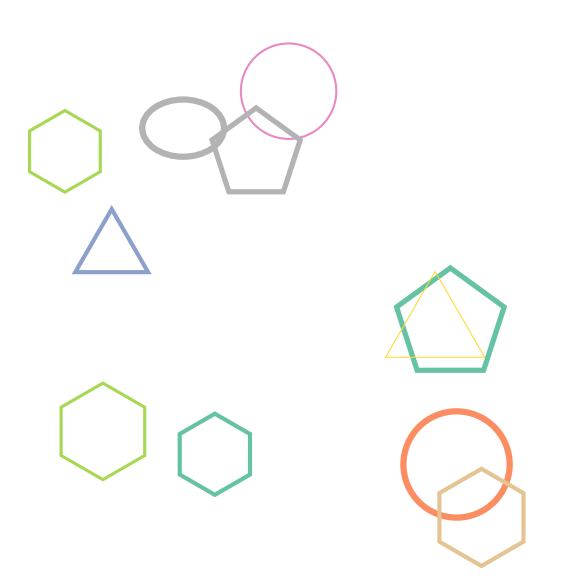[{"shape": "hexagon", "thickness": 2, "radius": 0.35, "center": [0.372, 0.213]}, {"shape": "pentagon", "thickness": 2.5, "radius": 0.49, "center": [0.78, 0.437]}, {"shape": "circle", "thickness": 3, "radius": 0.46, "center": [0.791, 0.195]}, {"shape": "triangle", "thickness": 2, "radius": 0.36, "center": [0.193, 0.564]}, {"shape": "circle", "thickness": 1, "radius": 0.41, "center": [0.5, 0.841]}, {"shape": "hexagon", "thickness": 1.5, "radius": 0.35, "center": [0.112, 0.737]}, {"shape": "hexagon", "thickness": 1.5, "radius": 0.42, "center": [0.178, 0.252]}, {"shape": "triangle", "thickness": 0.5, "radius": 0.5, "center": [0.753, 0.43]}, {"shape": "hexagon", "thickness": 2, "radius": 0.42, "center": [0.834, 0.103]}, {"shape": "pentagon", "thickness": 2.5, "radius": 0.4, "center": [0.444, 0.732]}, {"shape": "oval", "thickness": 3, "radius": 0.35, "center": [0.317, 0.777]}]